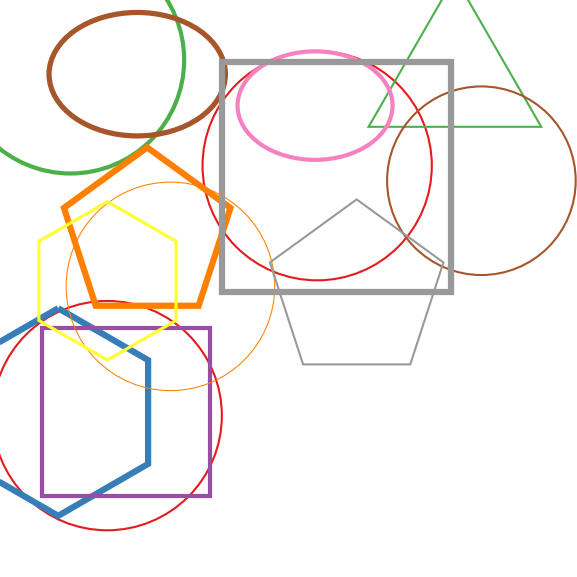[{"shape": "circle", "thickness": 1, "radius": 0.99, "center": [0.549, 0.712]}, {"shape": "circle", "thickness": 1, "radius": 0.99, "center": [0.186, 0.279]}, {"shape": "hexagon", "thickness": 3, "radius": 0.9, "center": [0.101, 0.286]}, {"shape": "circle", "thickness": 2, "radius": 0.98, "center": [0.122, 0.895]}, {"shape": "triangle", "thickness": 1, "radius": 0.86, "center": [0.788, 0.866]}, {"shape": "square", "thickness": 2, "radius": 0.73, "center": [0.219, 0.285]}, {"shape": "pentagon", "thickness": 3, "radius": 0.76, "center": [0.255, 0.592]}, {"shape": "circle", "thickness": 0.5, "radius": 0.9, "center": [0.295, 0.503]}, {"shape": "hexagon", "thickness": 1.5, "radius": 0.69, "center": [0.186, 0.513]}, {"shape": "circle", "thickness": 1, "radius": 0.82, "center": [0.834, 0.686]}, {"shape": "oval", "thickness": 2.5, "radius": 0.76, "center": [0.238, 0.871]}, {"shape": "oval", "thickness": 2, "radius": 0.67, "center": [0.546, 0.816]}, {"shape": "pentagon", "thickness": 1, "radius": 0.79, "center": [0.618, 0.496]}, {"shape": "square", "thickness": 3, "radius": 0.99, "center": [0.582, 0.693]}]